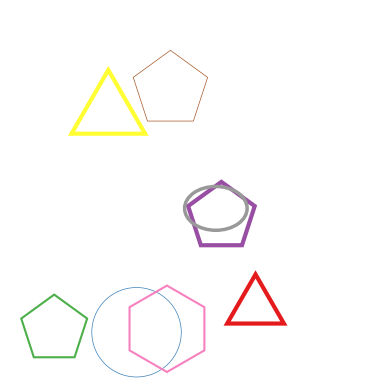[{"shape": "triangle", "thickness": 3, "radius": 0.43, "center": [0.664, 0.202]}, {"shape": "circle", "thickness": 0.5, "radius": 0.58, "center": [0.355, 0.137]}, {"shape": "pentagon", "thickness": 1.5, "radius": 0.45, "center": [0.141, 0.145]}, {"shape": "pentagon", "thickness": 3, "radius": 0.45, "center": [0.575, 0.437]}, {"shape": "triangle", "thickness": 3, "radius": 0.55, "center": [0.281, 0.708]}, {"shape": "pentagon", "thickness": 0.5, "radius": 0.51, "center": [0.443, 0.768]}, {"shape": "hexagon", "thickness": 1.5, "radius": 0.56, "center": [0.434, 0.146]}, {"shape": "oval", "thickness": 2.5, "radius": 0.41, "center": [0.561, 0.459]}]